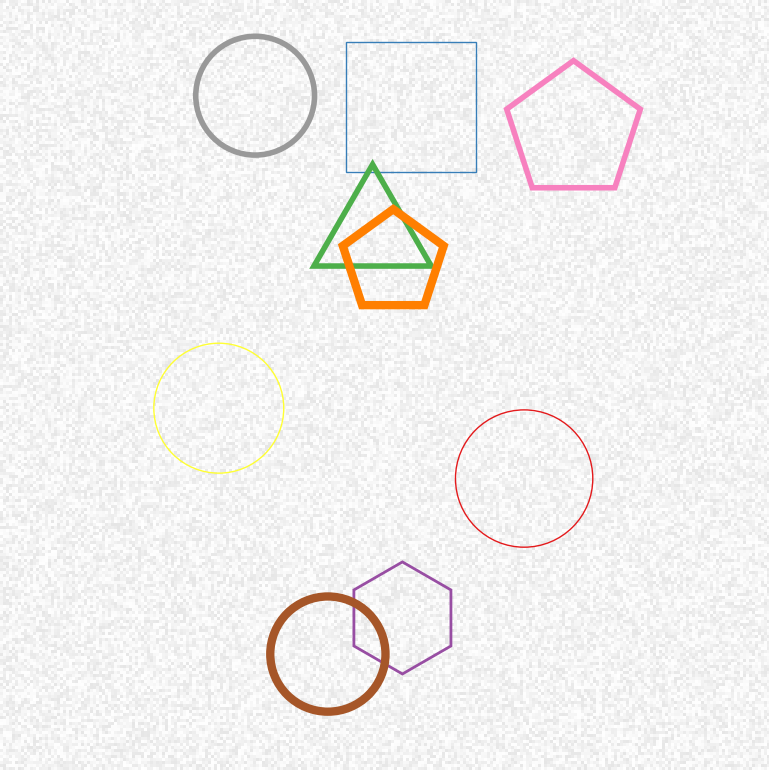[{"shape": "circle", "thickness": 0.5, "radius": 0.45, "center": [0.681, 0.379]}, {"shape": "square", "thickness": 0.5, "radius": 0.42, "center": [0.534, 0.861]}, {"shape": "triangle", "thickness": 2, "radius": 0.44, "center": [0.484, 0.698]}, {"shape": "hexagon", "thickness": 1, "radius": 0.36, "center": [0.523, 0.197]}, {"shape": "pentagon", "thickness": 3, "radius": 0.34, "center": [0.511, 0.659]}, {"shape": "circle", "thickness": 0.5, "radius": 0.42, "center": [0.284, 0.47]}, {"shape": "circle", "thickness": 3, "radius": 0.37, "center": [0.426, 0.151]}, {"shape": "pentagon", "thickness": 2, "radius": 0.46, "center": [0.745, 0.83]}, {"shape": "circle", "thickness": 2, "radius": 0.39, "center": [0.331, 0.876]}]